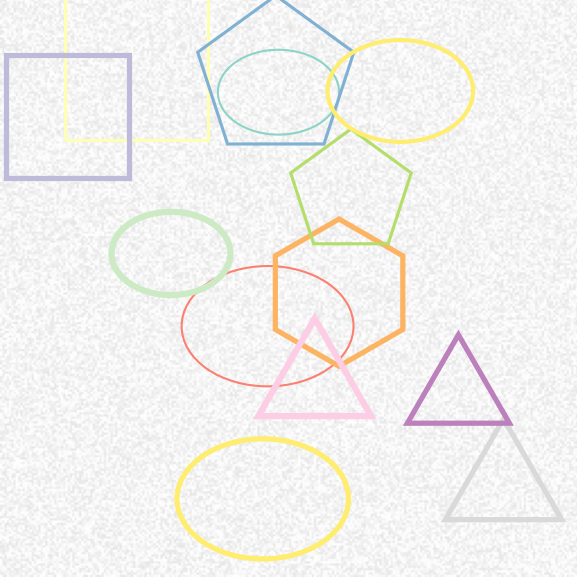[{"shape": "oval", "thickness": 1, "radius": 0.52, "center": [0.482, 0.839]}, {"shape": "square", "thickness": 1.5, "radius": 0.62, "center": [0.236, 0.88]}, {"shape": "square", "thickness": 2.5, "radius": 0.53, "center": [0.117, 0.797]}, {"shape": "oval", "thickness": 1, "radius": 0.74, "center": [0.463, 0.434]}, {"shape": "pentagon", "thickness": 1.5, "radius": 0.71, "center": [0.477, 0.865]}, {"shape": "hexagon", "thickness": 2.5, "radius": 0.64, "center": [0.587, 0.492]}, {"shape": "pentagon", "thickness": 1.5, "radius": 0.55, "center": [0.608, 0.666]}, {"shape": "triangle", "thickness": 3, "radius": 0.56, "center": [0.545, 0.335]}, {"shape": "triangle", "thickness": 2.5, "radius": 0.58, "center": [0.872, 0.157]}, {"shape": "triangle", "thickness": 2.5, "radius": 0.51, "center": [0.794, 0.317]}, {"shape": "oval", "thickness": 3, "radius": 0.51, "center": [0.296, 0.56]}, {"shape": "oval", "thickness": 2.5, "radius": 0.74, "center": [0.455, 0.135]}, {"shape": "oval", "thickness": 2, "radius": 0.63, "center": [0.693, 0.842]}]